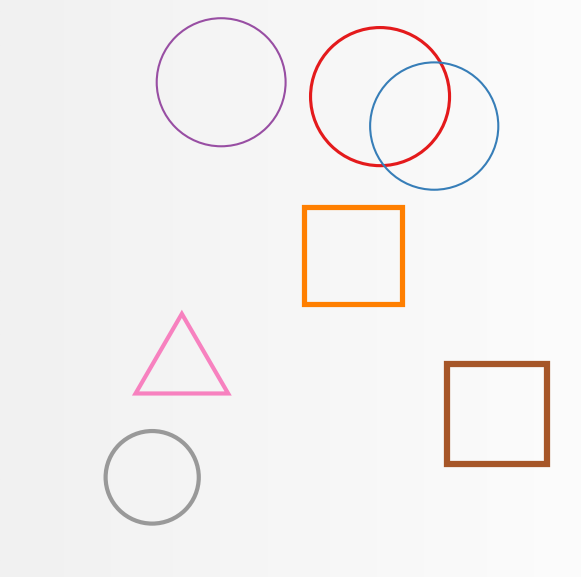[{"shape": "circle", "thickness": 1.5, "radius": 0.6, "center": [0.654, 0.832]}, {"shape": "circle", "thickness": 1, "radius": 0.55, "center": [0.747, 0.781]}, {"shape": "circle", "thickness": 1, "radius": 0.55, "center": [0.38, 0.857]}, {"shape": "square", "thickness": 2.5, "radius": 0.42, "center": [0.607, 0.556]}, {"shape": "square", "thickness": 3, "radius": 0.43, "center": [0.855, 0.283]}, {"shape": "triangle", "thickness": 2, "radius": 0.46, "center": [0.313, 0.364]}, {"shape": "circle", "thickness": 2, "radius": 0.4, "center": [0.262, 0.173]}]